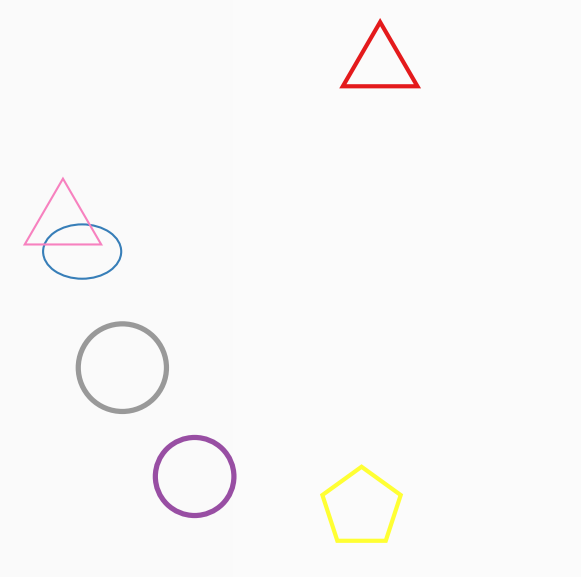[{"shape": "triangle", "thickness": 2, "radius": 0.37, "center": [0.654, 0.887]}, {"shape": "oval", "thickness": 1, "radius": 0.34, "center": [0.141, 0.564]}, {"shape": "circle", "thickness": 2.5, "radius": 0.34, "center": [0.335, 0.174]}, {"shape": "pentagon", "thickness": 2, "radius": 0.35, "center": [0.622, 0.12]}, {"shape": "triangle", "thickness": 1, "radius": 0.38, "center": [0.108, 0.614]}, {"shape": "circle", "thickness": 2.5, "radius": 0.38, "center": [0.211, 0.362]}]